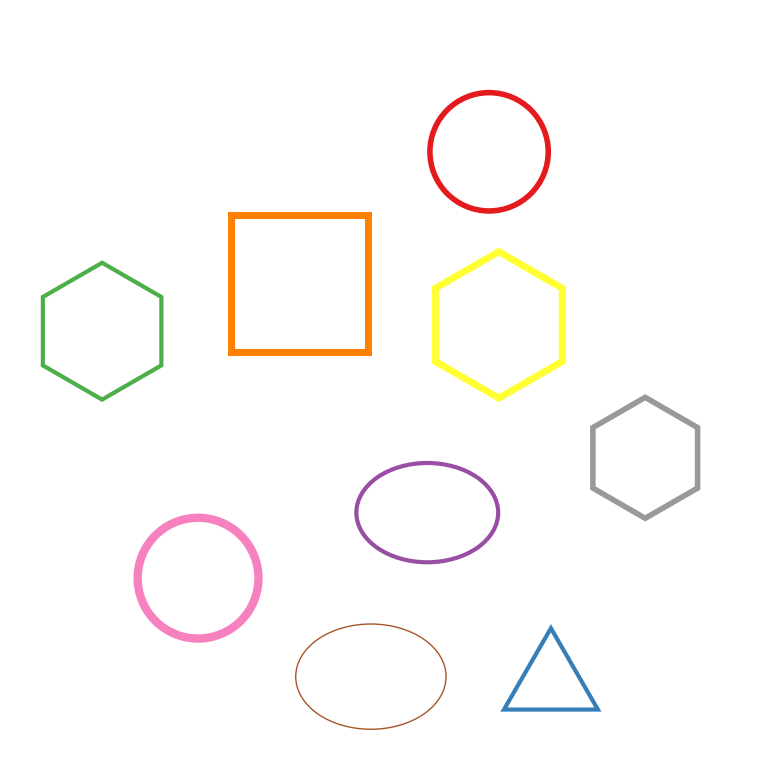[{"shape": "circle", "thickness": 2, "radius": 0.38, "center": [0.635, 0.803]}, {"shape": "triangle", "thickness": 1.5, "radius": 0.35, "center": [0.715, 0.114]}, {"shape": "hexagon", "thickness": 1.5, "radius": 0.44, "center": [0.133, 0.57]}, {"shape": "oval", "thickness": 1.5, "radius": 0.46, "center": [0.555, 0.334]}, {"shape": "square", "thickness": 2.5, "radius": 0.44, "center": [0.389, 0.632]}, {"shape": "hexagon", "thickness": 2.5, "radius": 0.48, "center": [0.648, 0.578]}, {"shape": "oval", "thickness": 0.5, "radius": 0.49, "center": [0.482, 0.121]}, {"shape": "circle", "thickness": 3, "radius": 0.39, "center": [0.257, 0.249]}, {"shape": "hexagon", "thickness": 2, "radius": 0.39, "center": [0.838, 0.405]}]